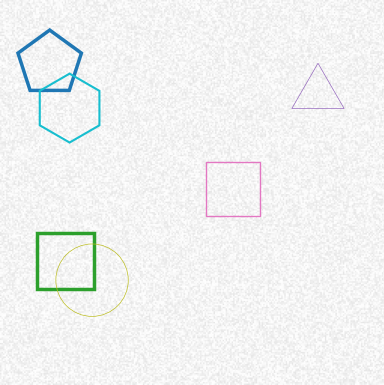[{"shape": "pentagon", "thickness": 2.5, "radius": 0.43, "center": [0.129, 0.835]}, {"shape": "square", "thickness": 2.5, "radius": 0.37, "center": [0.169, 0.322]}, {"shape": "triangle", "thickness": 0.5, "radius": 0.39, "center": [0.826, 0.757]}, {"shape": "square", "thickness": 1, "radius": 0.35, "center": [0.604, 0.508]}, {"shape": "circle", "thickness": 0.5, "radius": 0.47, "center": [0.239, 0.272]}, {"shape": "hexagon", "thickness": 1.5, "radius": 0.45, "center": [0.181, 0.719]}]